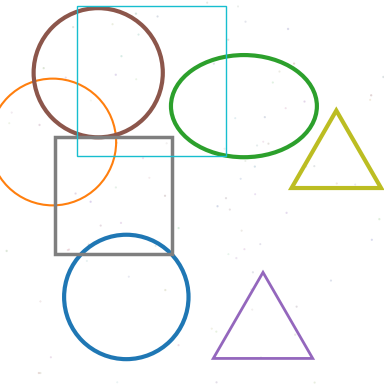[{"shape": "circle", "thickness": 3, "radius": 0.81, "center": [0.328, 0.229]}, {"shape": "circle", "thickness": 1.5, "radius": 0.82, "center": [0.137, 0.631]}, {"shape": "oval", "thickness": 3, "radius": 0.95, "center": [0.634, 0.724]}, {"shape": "triangle", "thickness": 2, "radius": 0.75, "center": [0.683, 0.144]}, {"shape": "circle", "thickness": 3, "radius": 0.84, "center": [0.255, 0.811]}, {"shape": "square", "thickness": 2.5, "radius": 0.76, "center": [0.295, 0.492]}, {"shape": "triangle", "thickness": 3, "radius": 0.67, "center": [0.874, 0.579]}, {"shape": "square", "thickness": 1, "radius": 0.97, "center": [0.394, 0.79]}]